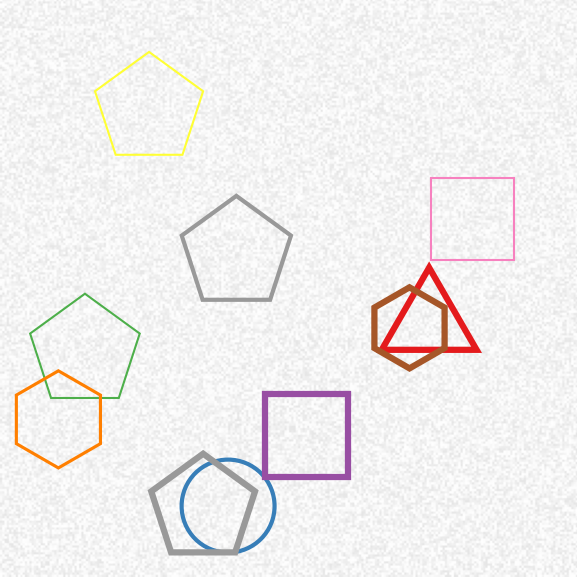[{"shape": "triangle", "thickness": 3, "radius": 0.47, "center": [0.743, 0.441]}, {"shape": "circle", "thickness": 2, "radius": 0.4, "center": [0.395, 0.123]}, {"shape": "pentagon", "thickness": 1, "radius": 0.5, "center": [0.147, 0.391]}, {"shape": "square", "thickness": 3, "radius": 0.36, "center": [0.531, 0.245]}, {"shape": "hexagon", "thickness": 1.5, "radius": 0.42, "center": [0.101, 0.273]}, {"shape": "pentagon", "thickness": 1, "radius": 0.49, "center": [0.258, 0.811]}, {"shape": "hexagon", "thickness": 3, "radius": 0.35, "center": [0.709, 0.431]}, {"shape": "square", "thickness": 1, "radius": 0.36, "center": [0.818, 0.62]}, {"shape": "pentagon", "thickness": 3, "radius": 0.47, "center": [0.352, 0.119]}, {"shape": "pentagon", "thickness": 2, "radius": 0.5, "center": [0.409, 0.56]}]